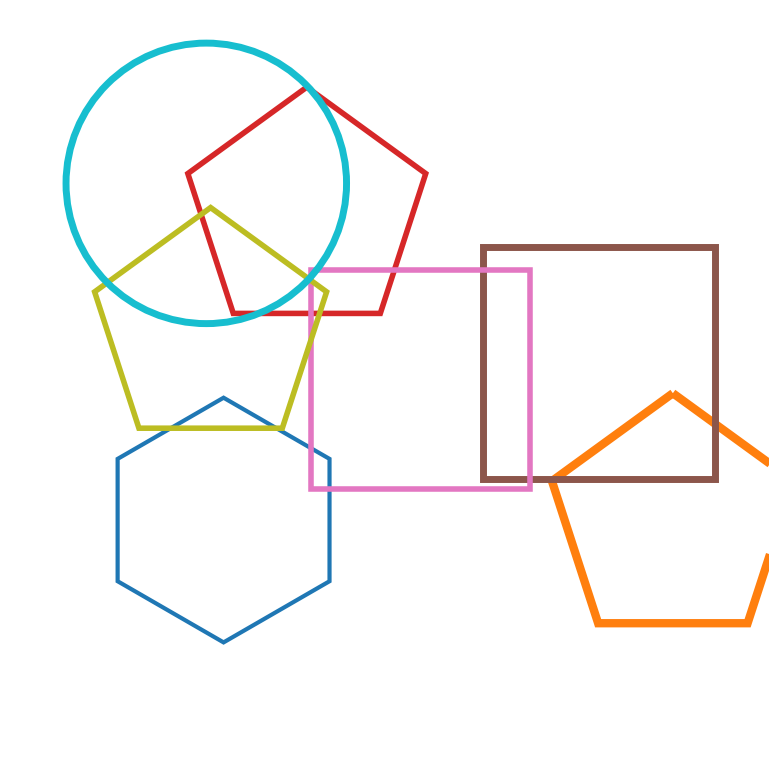[{"shape": "hexagon", "thickness": 1.5, "radius": 0.79, "center": [0.29, 0.325]}, {"shape": "pentagon", "thickness": 3, "radius": 0.83, "center": [0.874, 0.324]}, {"shape": "pentagon", "thickness": 2, "radius": 0.81, "center": [0.398, 0.724]}, {"shape": "square", "thickness": 2.5, "radius": 0.75, "center": [0.778, 0.528]}, {"shape": "square", "thickness": 2, "radius": 0.71, "center": [0.546, 0.507]}, {"shape": "pentagon", "thickness": 2, "radius": 0.79, "center": [0.274, 0.572]}, {"shape": "circle", "thickness": 2.5, "radius": 0.91, "center": [0.268, 0.762]}]